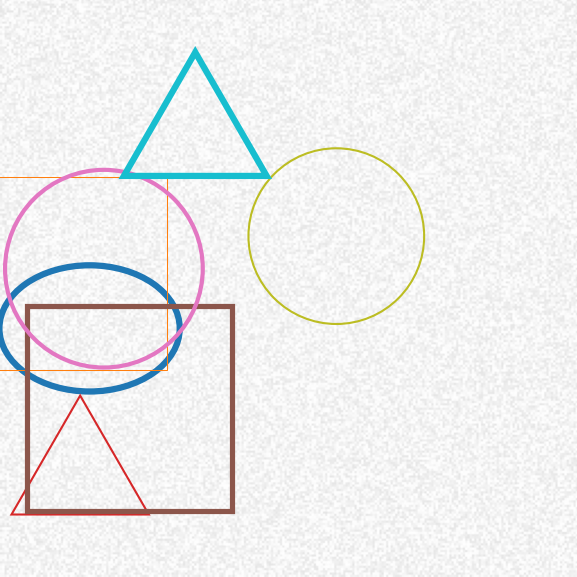[{"shape": "oval", "thickness": 3, "radius": 0.78, "center": [0.155, 0.43]}, {"shape": "square", "thickness": 0.5, "radius": 0.84, "center": [0.122, 0.525]}, {"shape": "triangle", "thickness": 1, "radius": 0.69, "center": [0.139, 0.177]}, {"shape": "square", "thickness": 2.5, "radius": 0.89, "center": [0.224, 0.292]}, {"shape": "circle", "thickness": 2, "radius": 0.86, "center": [0.18, 0.534]}, {"shape": "circle", "thickness": 1, "radius": 0.76, "center": [0.582, 0.59]}, {"shape": "triangle", "thickness": 3, "radius": 0.71, "center": [0.338, 0.766]}]